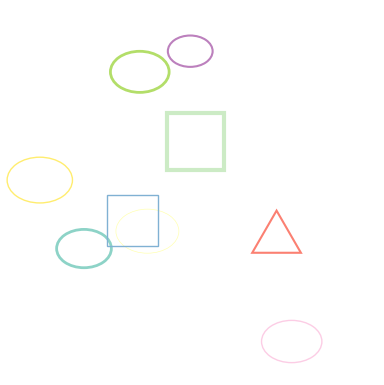[{"shape": "oval", "thickness": 2, "radius": 0.36, "center": [0.218, 0.354]}, {"shape": "oval", "thickness": 0.5, "radius": 0.41, "center": [0.383, 0.4]}, {"shape": "triangle", "thickness": 1.5, "radius": 0.36, "center": [0.718, 0.38]}, {"shape": "square", "thickness": 1, "radius": 0.33, "center": [0.344, 0.427]}, {"shape": "oval", "thickness": 2, "radius": 0.38, "center": [0.363, 0.813]}, {"shape": "oval", "thickness": 1, "radius": 0.39, "center": [0.758, 0.113]}, {"shape": "oval", "thickness": 1.5, "radius": 0.29, "center": [0.494, 0.867]}, {"shape": "square", "thickness": 3, "radius": 0.37, "center": [0.508, 0.633]}, {"shape": "oval", "thickness": 1, "radius": 0.42, "center": [0.103, 0.532]}]